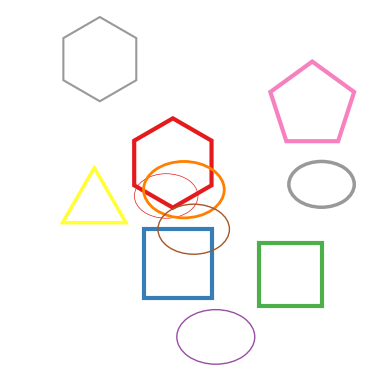[{"shape": "hexagon", "thickness": 3, "radius": 0.58, "center": [0.449, 0.577]}, {"shape": "oval", "thickness": 0.5, "radius": 0.41, "center": [0.432, 0.491]}, {"shape": "square", "thickness": 3, "radius": 0.44, "center": [0.462, 0.316]}, {"shape": "square", "thickness": 3, "radius": 0.41, "center": [0.756, 0.288]}, {"shape": "oval", "thickness": 1, "radius": 0.51, "center": [0.56, 0.125]}, {"shape": "oval", "thickness": 2, "radius": 0.52, "center": [0.478, 0.507]}, {"shape": "triangle", "thickness": 2.5, "radius": 0.47, "center": [0.245, 0.469]}, {"shape": "oval", "thickness": 1, "radius": 0.46, "center": [0.503, 0.405]}, {"shape": "pentagon", "thickness": 3, "radius": 0.57, "center": [0.811, 0.726]}, {"shape": "hexagon", "thickness": 1.5, "radius": 0.55, "center": [0.259, 0.846]}, {"shape": "oval", "thickness": 2.5, "radius": 0.42, "center": [0.835, 0.521]}]